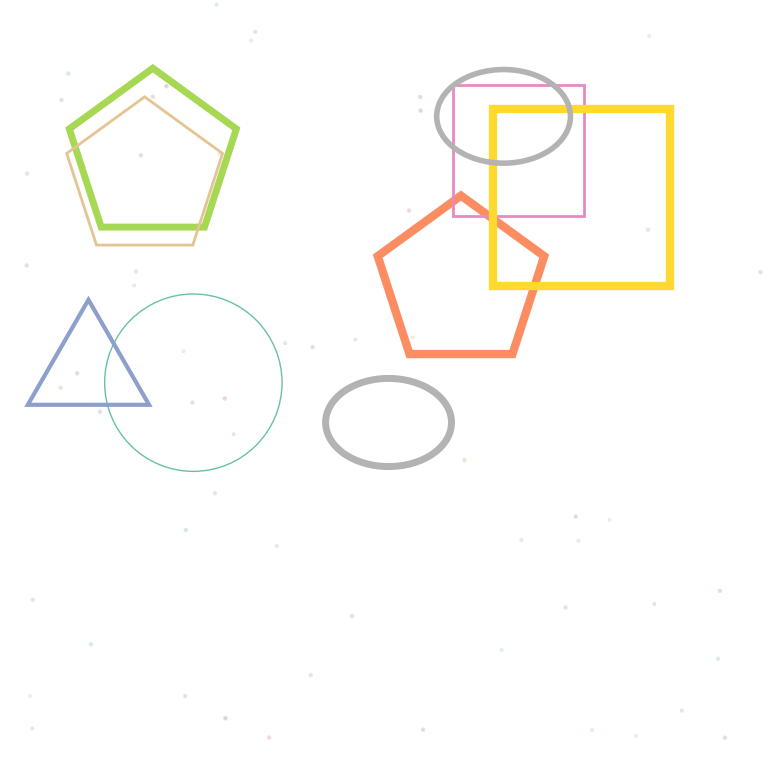[{"shape": "circle", "thickness": 0.5, "radius": 0.58, "center": [0.251, 0.503]}, {"shape": "pentagon", "thickness": 3, "radius": 0.57, "center": [0.599, 0.632]}, {"shape": "triangle", "thickness": 1.5, "radius": 0.45, "center": [0.115, 0.52]}, {"shape": "square", "thickness": 1, "radius": 0.43, "center": [0.673, 0.805]}, {"shape": "pentagon", "thickness": 2.5, "radius": 0.57, "center": [0.198, 0.797]}, {"shape": "square", "thickness": 3, "radius": 0.57, "center": [0.755, 0.743]}, {"shape": "pentagon", "thickness": 1, "radius": 0.53, "center": [0.188, 0.768]}, {"shape": "oval", "thickness": 2.5, "radius": 0.41, "center": [0.505, 0.451]}, {"shape": "oval", "thickness": 2, "radius": 0.43, "center": [0.654, 0.849]}]